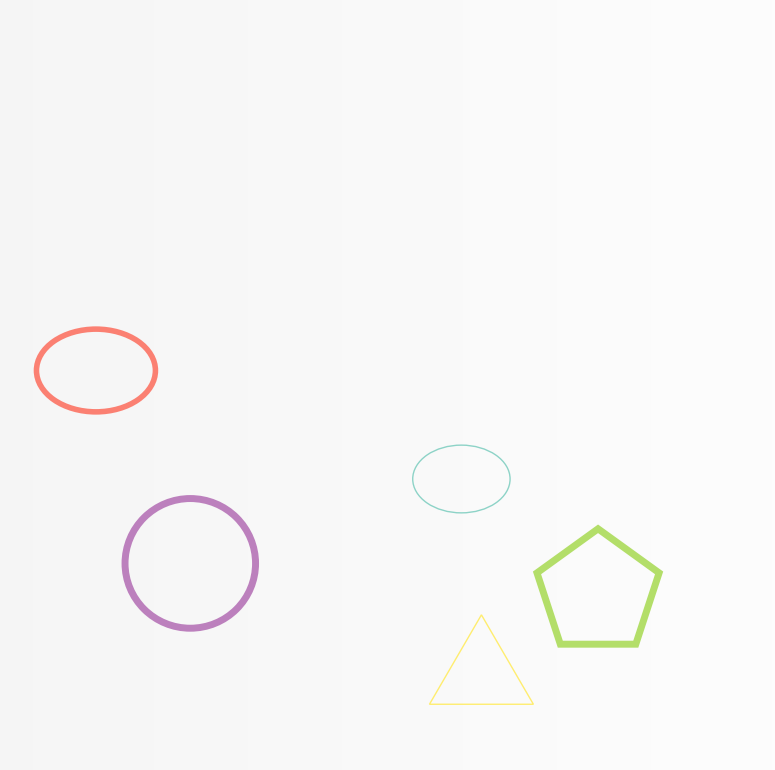[{"shape": "oval", "thickness": 0.5, "radius": 0.31, "center": [0.595, 0.378]}, {"shape": "oval", "thickness": 2, "radius": 0.38, "center": [0.124, 0.519]}, {"shape": "pentagon", "thickness": 2.5, "radius": 0.41, "center": [0.772, 0.23]}, {"shape": "circle", "thickness": 2.5, "radius": 0.42, "center": [0.246, 0.268]}, {"shape": "triangle", "thickness": 0.5, "radius": 0.39, "center": [0.621, 0.124]}]